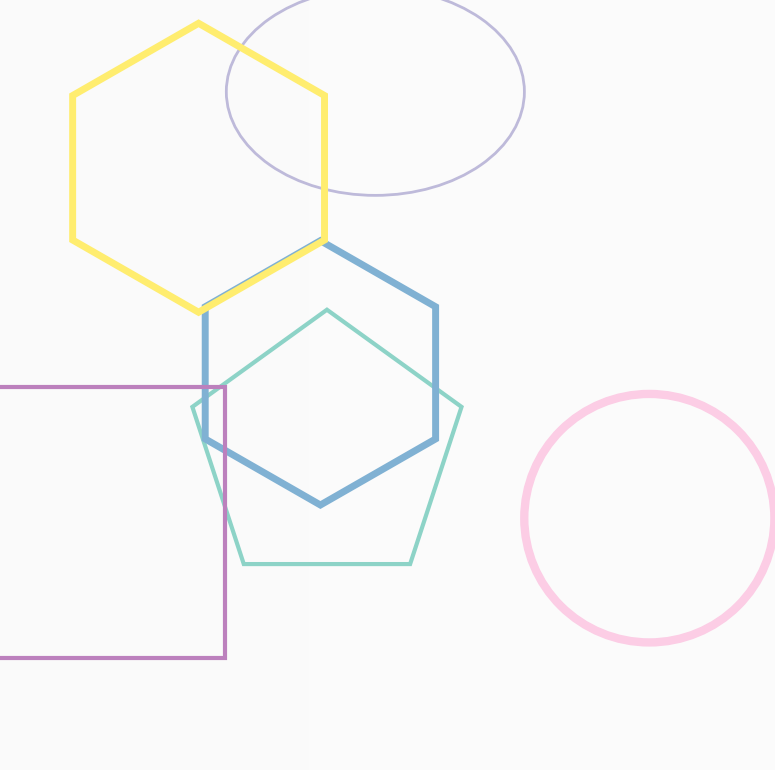[{"shape": "pentagon", "thickness": 1.5, "radius": 0.91, "center": [0.422, 0.415]}, {"shape": "oval", "thickness": 1, "radius": 0.96, "center": [0.484, 0.881]}, {"shape": "hexagon", "thickness": 2.5, "radius": 0.86, "center": [0.413, 0.516]}, {"shape": "circle", "thickness": 3, "radius": 0.81, "center": [0.838, 0.327]}, {"shape": "square", "thickness": 1.5, "radius": 0.88, "center": [0.115, 0.321]}, {"shape": "hexagon", "thickness": 2.5, "radius": 0.94, "center": [0.256, 0.782]}]